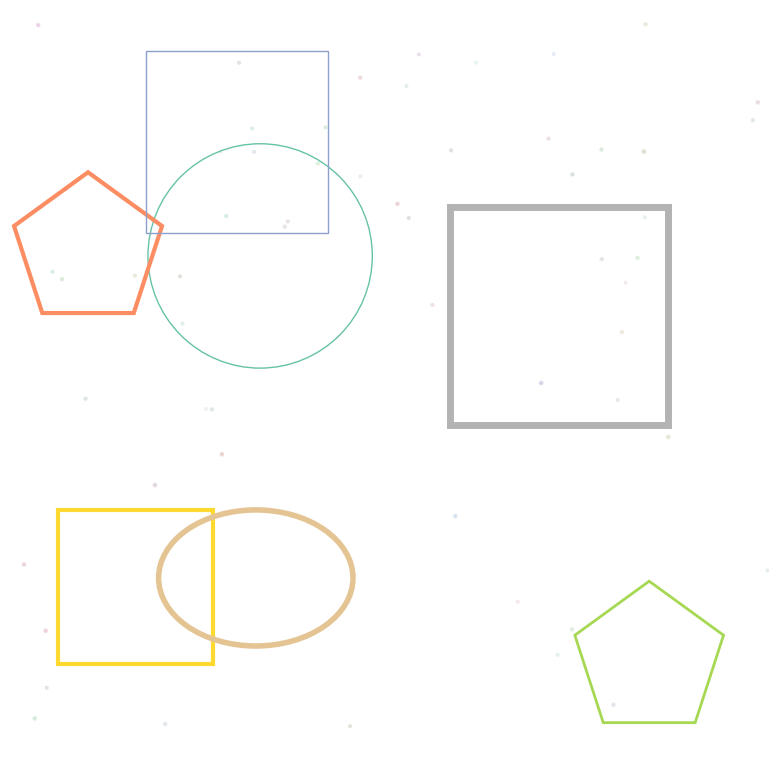[{"shape": "circle", "thickness": 0.5, "radius": 0.73, "center": [0.338, 0.668]}, {"shape": "pentagon", "thickness": 1.5, "radius": 0.51, "center": [0.114, 0.675]}, {"shape": "square", "thickness": 0.5, "radius": 0.59, "center": [0.307, 0.816]}, {"shape": "pentagon", "thickness": 1, "radius": 0.51, "center": [0.843, 0.144]}, {"shape": "square", "thickness": 1.5, "radius": 0.5, "center": [0.176, 0.238]}, {"shape": "oval", "thickness": 2, "radius": 0.63, "center": [0.332, 0.249]}, {"shape": "square", "thickness": 2.5, "radius": 0.71, "center": [0.726, 0.59]}]